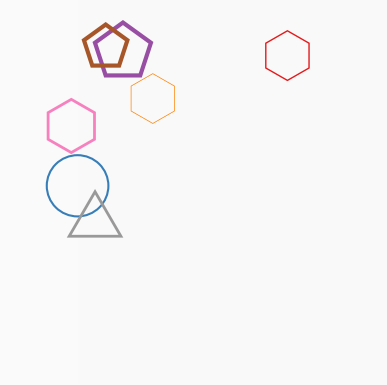[{"shape": "hexagon", "thickness": 1, "radius": 0.32, "center": [0.742, 0.856]}, {"shape": "circle", "thickness": 1.5, "radius": 0.4, "center": [0.2, 0.517]}, {"shape": "pentagon", "thickness": 3, "radius": 0.38, "center": [0.317, 0.865]}, {"shape": "hexagon", "thickness": 0.5, "radius": 0.32, "center": [0.394, 0.744]}, {"shape": "pentagon", "thickness": 3, "radius": 0.29, "center": [0.273, 0.877]}, {"shape": "hexagon", "thickness": 2, "radius": 0.35, "center": [0.184, 0.673]}, {"shape": "triangle", "thickness": 2, "radius": 0.39, "center": [0.245, 0.425]}]